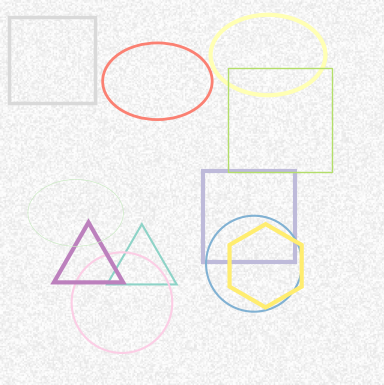[{"shape": "triangle", "thickness": 1.5, "radius": 0.52, "center": [0.368, 0.313]}, {"shape": "oval", "thickness": 3, "radius": 0.75, "center": [0.696, 0.857]}, {"shape": "square", "thickness": 3, "radius": 0.59, "center": [0.647, 0.437]}, {"shape": "oval", "thickness": 2, "radius": 0.71, "center": [0.409, 0.789]}, {"shape": "circle", "thickness": 1.5, "radius": 0.62, "center": [0.66, 0.315]}, {"shape": "square", "thickness": 1, "radius": 0.68, "center": [0.727, 0.688]}, {"shape": "circle", "thickness": 1.5, "radius": 0.65, "center": [0.317, 0.214]}, {"shape": "square", "thickness": 2.5, "radius": 0.56, "center": [0.135, 0.844]}, {"shape": "triangle", "thickness": 3, "radius": 0.52, "center": [0.23, 0.318]}, {"shape": "oval", "thickness": 0.5, "radius": 0.62, "center": [0.196, 0.447]}, {"shape": "hexagon", "thickness": 3, "radius": 0.54, "center": [0.69, 0.31]}]